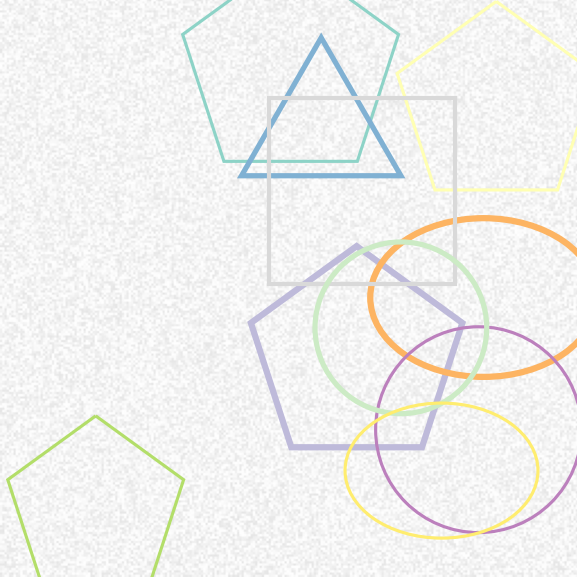[{"shape": "pentagon", "thickness": 1.5, "radius": 0.98, "center": [0.503, 0.879]}, {"shape": "pentagon", "thickness": 1.5, "radius": 0.9, "center": [0.859, 0.816]}, {"shape": "pentagon", "thickness": 3, "radius": 0.96, "center": [0.618, 0.38]}, {"shape": "triangle", "thickness": 2.5, "radius": 0.8, "center": [0.556, 0.774]}, {"shape": "oval", "thickness": 3, "radius": 0.98, "center": [0.837, 0.484]}, {"shape": "pentagon", "thickness": 1.5, "radius": 0.8, "center": [0.166, 0.119]}, {"shape": "square", "thickness": 2, "radius": 0.81, "center": [0.626, 0.669]}, {"shape": "circle", "thickness": 1.5, "radius": 0.89, "center": [0.829, 0.255]}, {"shape": "circle", "thickness": 2.5, "radius": 0.74, "center": [0.694, 0.432]}, {"shape": "oval", "thickness": 1.5, "radius": 0.84, "center": [0.765, 0.184]}]